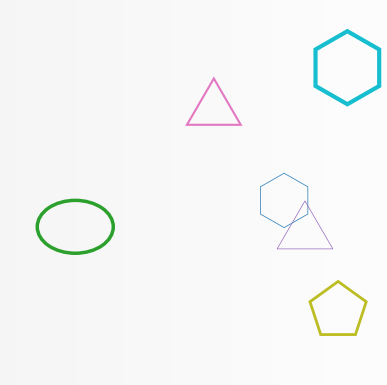[{"shape": "hexagon", "thickness": 0.5, "radius": 0.35, "center": [0.733, 0.479]}, {"shape": "oval", "thickness": 2.5, "radius": 0.49, "center": [0.194, 0.411]}, {"shape": "triangle", "thickness": 0.5, "radius": 0.42, "center": [0.787, 0.395]}, {"shape": "triangle", "thickness": 1.5, "radius": 0.4, "center": [0.552, 0.716]}, {"shape": "pentagon", "thickness": 2, "radius": 0.38, "center": [0.873, 0.193]}, {"shape": "hexagon", "thickness": 3, "radius": 0.47, "center": [0.896, 0.824]}]